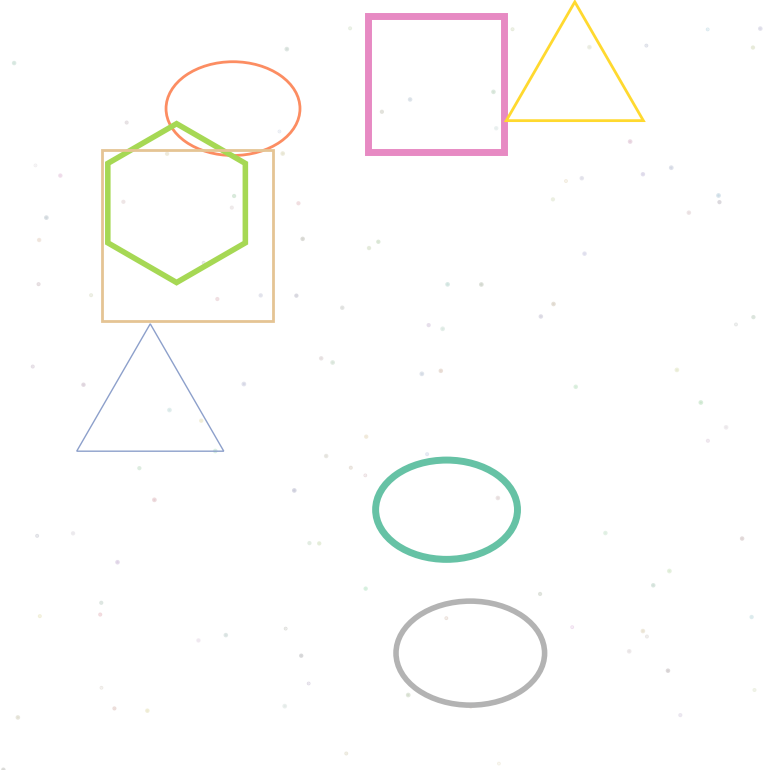[{"shape": "oval", "thickness": 2.5, "radius": 0.46, "center": [0.58, 0.338]}, {"shape": "oval", "thickness": 1, "radius": 0.43, "center": [0.303, 0.859]}, {"shape": "triangle", "thickness": 0.5, "radius": 0.55, "center": [0.195, 0.469]}, {"shape": "square", "thickness": 2.5, "radius": 0.44, "center": [0.566, 0.891]}, {"shape": "hexagon", "thickness": 2, "radius": 0.52, "center": [0.229, 0.736]}, {"shape": "triangle", "thickness": 1, "radius": 0.51, "center": [0.747, 0.895]}, {"shape": "square", "thickness": 1, "radius": 0.56, "center": [0.243, 0.694]}, {"shape": "oval", "thickness": 2, "radius": 0.48, "center": [0.611, 0.152]}]